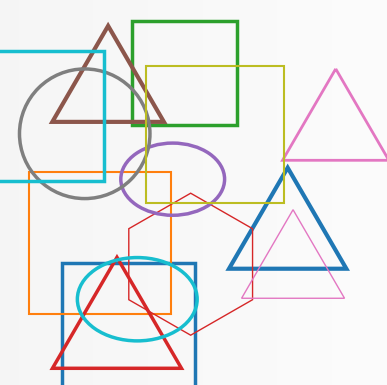[{"shape": "square", "thickness": 2.5, "radius": 0.85, "center": [0.332, 0.146]}, {"shape": "triangle", "thickness": 3, "radius": 0.87, "center": [0.742, 0.389]}, {"shape": "square", "thickness": 1.5, "radius": 0.92, "center": [0.258, 0.368]}, {"shape": "square", "thickness": 2.5, "radius": 0.67, "center": [0.476, 0.811]}, {"shape": "hexagon", "thickness": 1, "radius": 0.92, "center": [0.492, 0.314]}, {"shape": "triangle", "thickness": 2.5, "radius": 0.96, "center": [0.302, 0.139]}, {"shape": "oval", "thickness": 2.5, "radius": 0.67, "center": [0.446, 0.535]}, {"shape": "triangle", "thickness": 3, "radius": 0.83, "center": [0.279, 0.767]}, {"shape": "triangle", "thickness": 1, "radius": 0.77, "center": [0.756, 0.302]}, {"shape": "triangle", "thickness": 2, "radius": 0.79, "center": [0.866, 0.663]}, {"shape": "circle", "thickness": 2.5, "radius": 0.84, "center": [0.219, 0.653]}, {"shape": "square", "thickness": 1.5, "radius": 0.89, "center": [0.555, 0.651]}, {"shape": "oval", "thickness": 2.5, "radius": 0.77, "center": [0.354, 0.223]}, {"shape": "square", "thickness": 2.5, "radius": 0.85, "center": [0.1, 0.699]}]